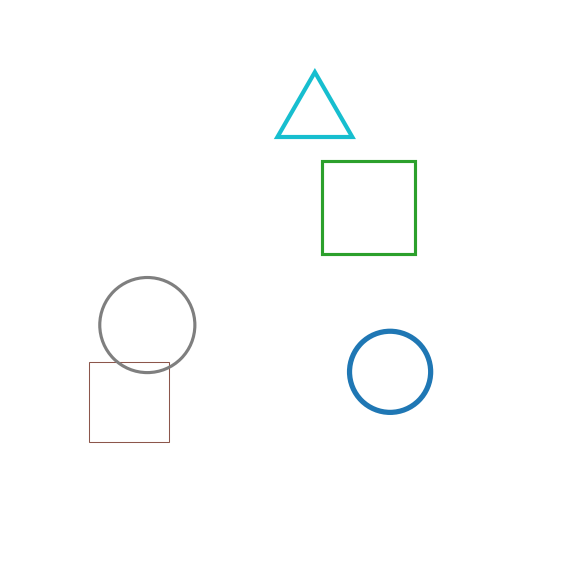[{"shape": "circle", "thickness": 2.5, "radius": 0.35, "center": [0.675, 0.355]}, {"shape": "square", "thickness": 1.5, "radius": 0.4, "center": [0.638, 0.64]}, {"shape": "square", "thickness": 0.5, "radius": 0.35, "center": [0.224, 0.304]}, {"shape": "circle", "thickness": 1.5, "radius": 0.41, "center": [0.255, 0.436]}, {"shape": "triangle", "thickness": 2, "radius": 0.37, "center": [0.545, 0.799]}]